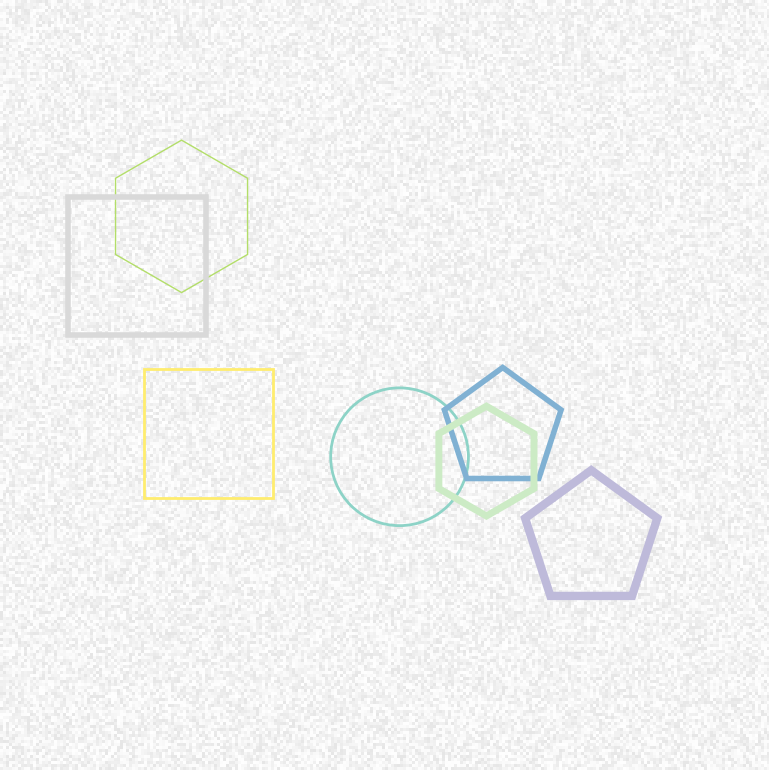[{"shape": "circle", "thickness": 1, "radius": 0.45, "center": [0.519, 0.407]}, {"shape": "pentagon", "thickness": 3, "radius": 0.45, "center": [0.768, 0.299]}, {"shape": "pentagon", "thickness": 2, "radius": 0.4, "center": [0.653, 0.443]}, {"shape": "hexagon", "thickness": 0.5, "radius": 0.49, "center": [0.236, 0.719]}, {"shape": "square", "thickness": 2, "radius": 0.45, "center": [0.177, 0.655]}, {"shape": "hexagon", "thickness": 2.5, "radius": 0.36, "center": [0.632, 0.401]}, {"shape": "square", "thickness": 1, "radius": 0.42, "center": [0.271, 0.437]}]